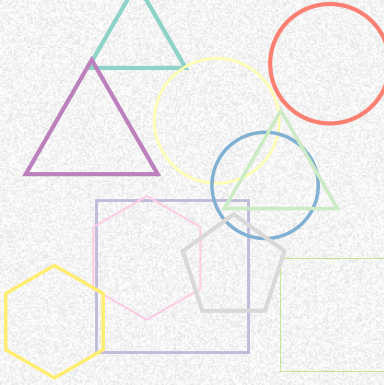[{"shape": "triangle", "thickness": 3, "radius": 0.73, "center": [0.355, 0.897]}, {"shape": "circle", "thickness": 2, "radius": 0.81, "center": [0.563, 0.686]}, {"shape": "square", "thickness": 2, "radius": 0.99, "center": [0.446, 0.282]}, {"shape": "circle", "thickness": 3, "radius": 0.78, "center": [0.857, 0.834]}, {"shape": "circle", "thickness": 2.5, "radius": 0.69, "center": [0.689, 0.518]}, {"shape": "square", "thickness": 0.5, "radius": 0.73, "center": [0.874, 0.183]}, {"shape": "hexagon", "thickness": 1.5, "radius": 0.8, "center": [0.381, 0.33]}, {"shape": "pentagon", "thickness": 3, "radius": 0.69, "center": [0.607, 0.305]}, {"shape": "triangle", "thickness": 3, "radius": 0.99, "center": [0.238, 0.647]}, {"shape": "triangle", "thickness": 2.5, "radius": 0.85, "center": [0.73, 0.543]}, {"shape": "hexagon", "thickness": 2.5, "radius": 0.73, "center": [0.141, 0.165]}]